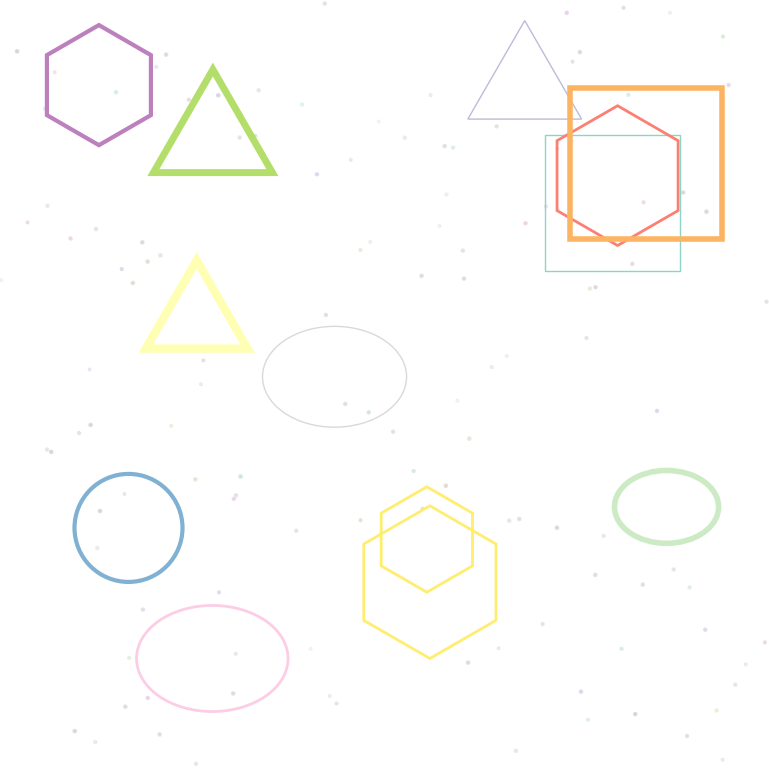[{"shape": "square", "thickness": 0.5, "radius": 0.44, "center": [0.795, 0.736]}, {"shape": "triangle", "thickness": 3, "radius": 0.38, "center": [0.255, 0.585]}, {"shape": "triangle", "thickness": 0.5, "radius": 0.43, "center": [0.681, 0.888]}, {"shape": "hexagon", "thickness": 1, "radius": 0.45, "center": [0.802, 0.772]}, {"shape": "circle", "thickness": 1.5, "radius": 0.35, "center": [0.167, 0.314]}, {"shape": "square", "thickness": 2, "radius": 0.49, "center": [0.839, 0.788]}, {"shape": "triangle", "thickness": 2.5, "radius": 0.45, "center": [0.276, 0.82]}, {"shape": "oval", "thickness": 1, "radius": 0.49, "center": [0.276, 0.145]}, {"shape": "oval", "thickness": 0.5, "radius": 0.47, "center": [0.434, 0.511]}, {"shape": "hexagon", "thickness": 1.5, "radius": 0.39, "center": [0.128, 0.889]}, {"shape": "oval", "thickness": 2, "radius": 0.34, "center": [0.866, 0.342]}, {"shape": "hexagon", "thickness": 1, "radius": 0.34, "center": [0.554, 0.299]}, {"shape": "hexagon", "thickness": 1, "radius": 0.5, "center": [0.558, 0.244]}]